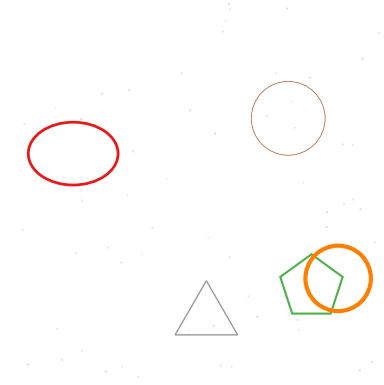[{"shape": "oval", "thickness": 2, "radius": 0.58, "center": [0.19, 0.601]}, {"shape": "pentagon", "thickness": 1.5, "radius": 0.43, "center": [0.809, 0.254]}, {"shape": "circle", "thickness": 3, "radius": 0.42, "center": [0.878, 0.277]}, {"shape": "circle", "thickness": 0.5, "radius": 0.48, "center": [0.749, 0.693]}, {"shape": "triangle", "thickness": 1, "radius": 0.47, "center": [0.536, 0.177]}]